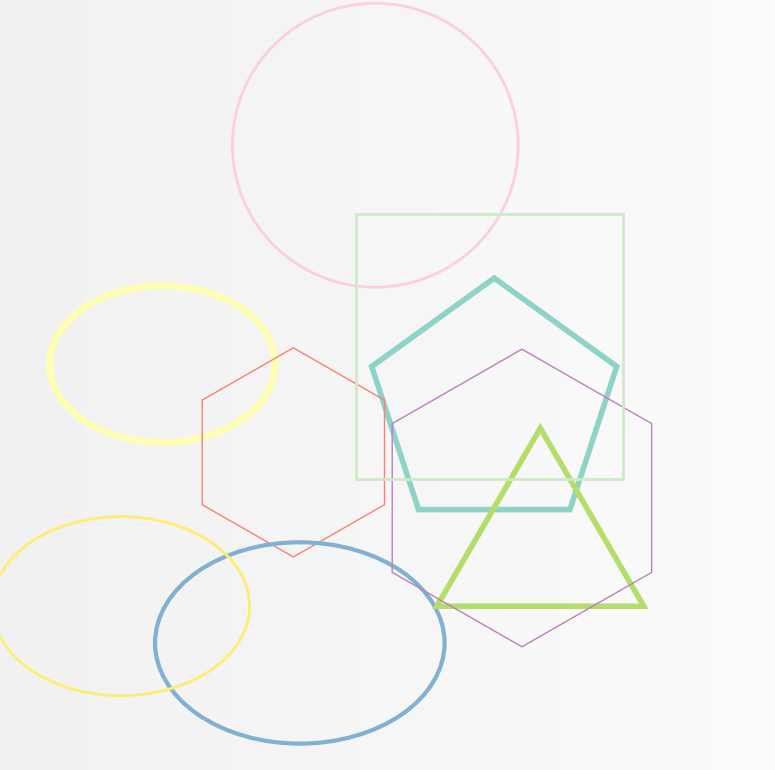[{"shape": "pentagon", "thickness": 2, "radius": 0.83, "center": [0.638, 0.473]}, {"shape": "oval", "thickness": 2.5, "radius": 0.73, "center": [0.21, 0.527]}, {"shape": "hexagon", "thickness": 0.5, "radius": 0.68, "center": [0.379, 0.412]}, {"shape": "oval", "thickness": 1.5, "radius": 0.93, "center": [0.387, 0.165]}, {"shape": "triangle", "thickness": 2, "radius": 0.77, "center": [0.697, 0.29]}, {"shape": "circle", "thickness": 1, "radius": 0.92, "center": [0.484, 0.811]}, {"shape": "hexagon", "thickness": 0.5, "radius": 0.97, "center": [0.673, 0.353]}, {"shape": "square", "thickness": 1, "radius": 0.86, "center": [0.632, 0.55]}, {"shape": "oval", "thickness": 1, "radius": 0.83, "center": [0.156, 0.213]}]